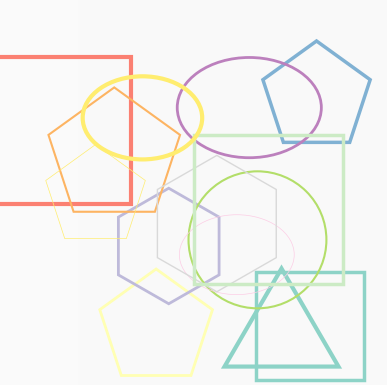[{"shape": "triangle", "thickness": 3, "radius": 0.85, "center": [0.726, 0.133]}, {"shape": "square", "thickness": 2.5, "radius": 0.7, "center": [0.801, 0.154]}, {"shape": "pentagon", "thickness": 2, "radius": 0.76, "center": [0.403, 0.148]}, {"shape": "hexagon", "thickness": 2, "radius": 0.75, "center": [0.435, 0.361]}, {"shape": "square", "thickness": 3, "radius": 0.95, "center": [0.148, 0.66]}, {"shape": "pentagon", "thickness": 2.5, "radius": 0.73, "center": [0.817, 0.748]}, {"shape": "pentagon", "thickness": 1.5, "radius": 0.89, "center": [0.295, 0.594]}, {"shape": "circle", "thickness": 1.5, "radius": 0.89, "center": [0.664, 0.377]}, {"shape": "oval", "thickness": 0.5, "radius": 0.74, "center": [0.611, 0.338]}, {"shape": "hexagon", "thickness": 1, "radius": 0.89, "center": [0.56, 0.419]}, {"shape": "oval", "thickness": 2, "radius": 0.93, "center": [0.643, 0.721]}, {"shape": "square", "thickness": 2.5, "radius": 0.96, "center": [0.694, 0.456]}, {"shape": "pentagon", "thickness": 0.5, "radius": 0.68, "center": [0.247, 0.489]}, {"shape": "oval", "thickness": 3, "radius": 0.77, "center": [0.368, 0.694]}]